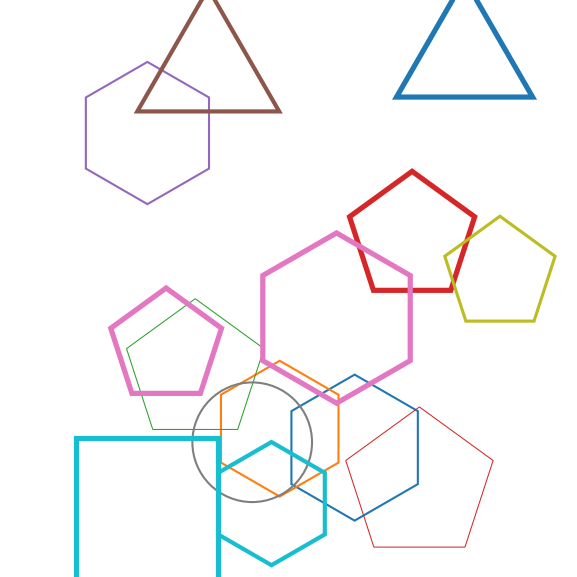[{"shape": "hexagon", "thickness": 1, "radius": 0.63, "center": [0.614, 0.224]}, {"shape": "triangle", "thickness": 2.5, "radius": 0.68, "center": [0.804, 0.899]}, {"shape": "hexagon", "thickness": 1, "radius": 0.59, "center": [0.484, 0.257]}, {"shape": "pentagon", "thickness": 0.5, "radius": 0.63, "center": [0.338, 0.357]}, {"shape": "pentagon", "thickness": 0.5, "radius": 0.67, "center": [0.726, 0.16]}, {"shape": "pentagon", "thickness": 2.5, "radius": 0.57, "center": [0.714, 0.589]}, {"shape": "hexagon", "thickness": 1, "radius": 0.62, "center": [0.255, 0.769]}, {"shape": "triangle", "thickness": 2, "radius": 0.71, "center": [0.361, 0.877]}, {"shape": "hexagon", "thickness": 2.5, "radius": 0.74, "center": [0.583, 0.448]}, {"shape": "pentagon", "thickness": 2.5, "radius": 0.5, "center": [0.288, 0.4]}, {"shape": "circle", "thickness": 1, "radius": 0.52, "center": [0.437, 0.233]}, {"shape": "pentagon", "thickness": 1.5, "radius": 0.5, "center": [0.866, 0.524]}, {"shape": "hexagon", "thickness": 2, "radius": 0.53, "center": [0.47, 0.127]}, {"shape": "square", "thickness": 2.5, "radius": 0.61, "center": [0.255, 0.118]}]